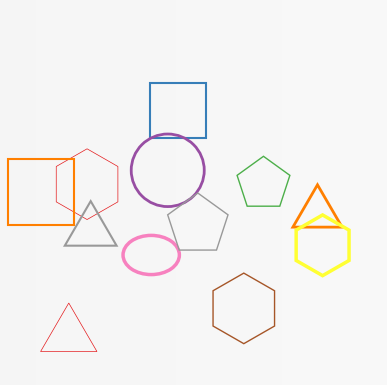[{"shape": "triangle", "thickness": 0.5, "radius": 0.42, "center": [0.177, 0.129]}, {"shape": "hexagon", "thickness": 0.5, "radius": 0.46, "center": [0.225, 0.522]}, {"shape": "square", "thickness": 1.5, "radius": 0.36, "center": [0.459, 0.713]}, {"shape": "pentagon", "thickness": 1, "radius": 0.36, "center": [0.68, 0.522]}, {"shape": "circle", "thickness": 2, "radius": 0.47, "center": [0.433, 0.558]}, {"shape": "square", "thickness": 1.5, "radius": 0.43, "center": [0.106, 0.501]}, {"shape": "triangle", "thickness": 2, "radius": 0.37, "center": [0.819, 0.447]}, {"shape": "hexagon", "thickness": 2.5, "radius": 0.39, "center": [0.833, 0.363]}, {"shape": "hexagon", "thickness": 1, "radius": 0.46, "center": [0.629, 0.199]}, {"shape": "oval", "thickness": 2.5, "radius": 0.36, "center": [0.39, 0.338]}, {"shape": "pentagon", "thickness": 1, "radius": 0.41, "center": [0.511, 0.417]}, {"shape": "triangle", "thickness": 1.5, "radius": 0.39, "center": [0.234, 0.4]}]